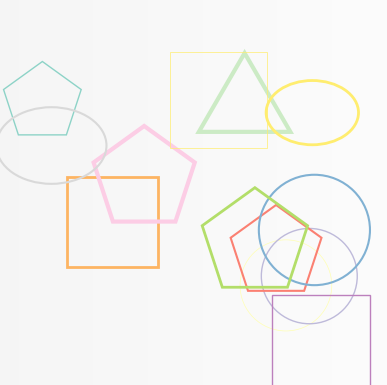[{"shape": "pentagon", "thickness": 1, "radius": 0.53, "center": [0.109, 0.735]}, {"shape": "circle", "thickness": 0.5, "radius": 0.59, "center": [0.738, 0.259]}, {"shape": "circle", "thickness": 1, "radius": 0.62, "center": [0.798, 0.283]}, {"shape": "pentagon", "thickness": 1.5, "radius": 0.62, "center": [0.712, 0.344]}, {"shape": "circle", "thickness": 1.5, "radius": 0.72, "center": [0.811, 0.403]}, {"shape": "square", "thickness": 2, "radius": 0.59, "center": [0.291, 0.424]}, {"shape": "pentagon", "thickness": 2, "radius": 0.71, "center": [0.658, 0.37]}, {"shape": "pentagon", "thickness": 3, "radius": 0.69, "center": [0.372, 0.536]}, {"shape": "oval", "thickness": 1.5, "radius": 0.71, "center": [0.133, 0.622]}, {"shape": "square", "thickness": 1, "radius": 0.63, "center": [0.829, 0.107]}, {"shape": "triangle", "thickness": 3, "radius": 0.68, "center": [0.631, 0.726]}, {"shape": "square", "thickness": 0.5, "radius": 0.63, "center": [0.563, 0.74]}, {"shape": "oval", "thickness": 2, "radius": 0.6, "center": [0.806, 0.707]}]